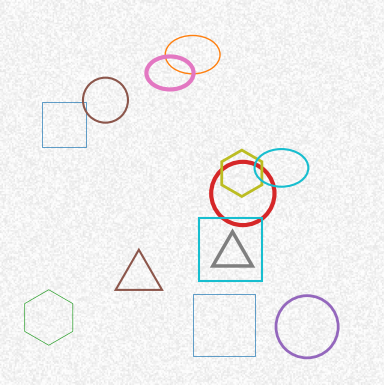[{"shape": "square", "thickness": 0.5, "radius": 0.4, "center": [0.582, 0.156]}, {"shape": "square", "thickness": 0.5, "radius": 0.29, "center": [0.166, 0.676]}, {"shape": "oval", "thickness": 1, "radius": 0.36, "center": [0.5, 0.858]}, {"shape": "hexagon", "thickness": 0.5, "radius": 0.36, "center": [0.127, 0.175]}, {"shape": "circle", "thickness": 3, "radius": 0.41, "center": [0.631, 0.497]}, {"shape": "circle", "thickness": 2, "radius": 0.4, "center": [0.798, 0.151]}, {"shape": "circle", "thickness": 1.5, "radius": 0.29, "center": [0.274, 0.74]}, {"shape": "triangle", "thickness": 1.5, "radius": 0.35, "center": [0.361, 0.282]}, {"shape": "oval", "thickness": 3, "radius": 0.31, "center": [0.442, 0.811]}, {"shape": "triangle", "thickness": 2.5, "radius": 0.3, "center": [0.604, 0.339]}, {"shape": "hexagon", "thickness": 2, "radius": 0.3, "center": [0.628, 0.55]}, {"shape": "square", "thickness": 1.5, "radius": 0.41, "center": [0.6, 0.351]}, {"shape": "oval", "thickness": 1.5, "radius": 0.35, "center": [0.731, 0.564]}]